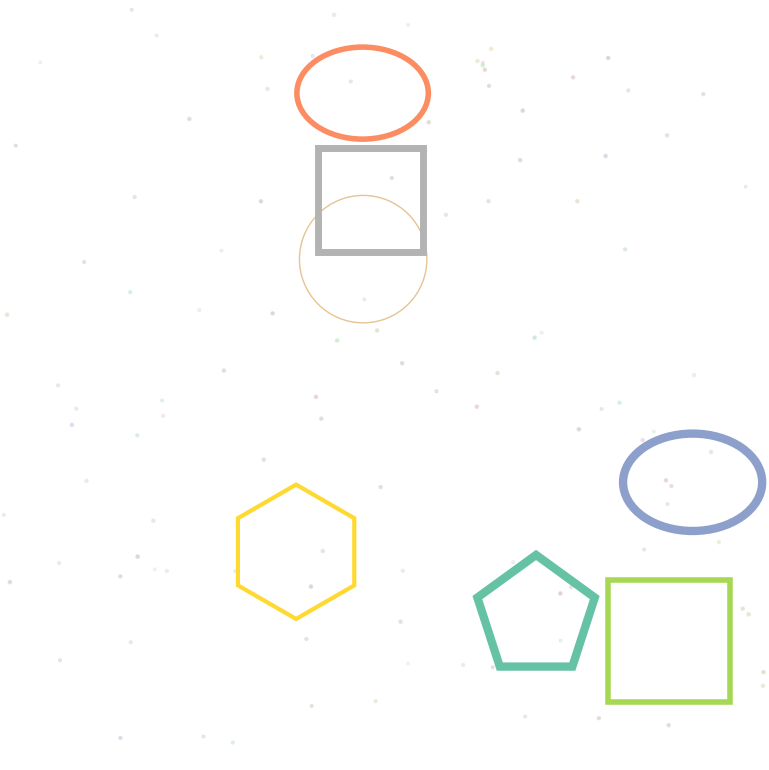[{"shape": "pentagon", "thickness": 3, "radius": 0.4, "center": [0.696, 0.199]}, {"shape": "oval", "thickness": 2, "radius": 0.43, "center": [0.471, 0.879]}, {"shape": "oval", "thickness": 3, "radius": 0.45, "center": [0.9, 0.374]}, {"shape": "square", "thickness": 2, "radius": 0.39, "center": [0.869, 0.167]}, {"shape": "hexagon", "thickness": 1.5, "radius": 0.44, "center": [0.385, 0.283]}, {"shape": "circle", "thickness": 0.5, "radius": 0.41, "center": [0.472, 0.663]}, {"shape": "square", "thickness": 2.5, "radius": 0.34, "center": [0.481, 0.74]}]